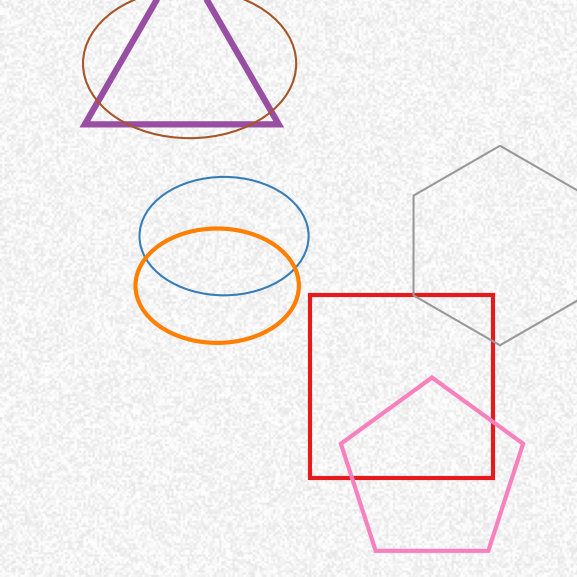[{"shape": "square", "thickness": 2, "radius": 0.79, "center": [0.695, 0.33]}, {"shape": "oval", "thickness": 1, "radius": 0.73, "center": [0.388, 0.59]}, {"shape": "triangle", "thickness": 3, "radius": 0.97, "center": [0.315, 0.881]}, {"shape": "oval", "thickness": 2, "radius": 0.71, "center": [0.376, 0.504]}, {"shape": "oval", "thickness": 1, "radius": 0.92, "center": [0.328, 0.889]}, {"shape": "pentagon", "thickness": 2, "radius": 0.83, "center": [0.748, 0.18]}, {"shape": "hexagon", "thickness": 1, "radius": 0.86, "center": [0.866, 0.574]}]